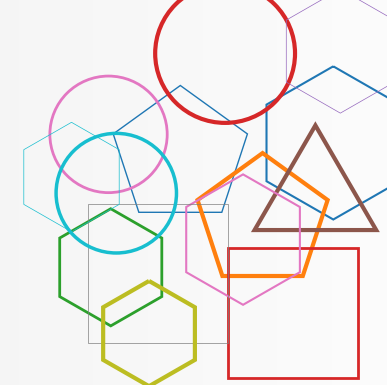[{"shape": "hexagon", "thickness": 1.5, "radius": 0.99, "center": [0.86, 0.629]}, {"shape": "pentagon", "thickness": 1, "radius": 0.91, "center": [0.465, 0.596]}, {"shape": "pentagon", "thickness": 3, "radius": 0.88, "center": [0.678, 0.426]}, {"shape": "hexagon", "thickness": 2, "radius": 0.76, "center": [0.286, 0.306]}, {"shape": "circle", "thickness": 3, "radius": 0.9, "center": [0.581, 0.861]}, {"shape": "square", "thickness": 2, "radius": 0.84, "center": [0.757, 0.187]}, {"shape": "hexagon", "thickness": 0.5, "radius": 0.81, "center": [0.878, 0.867]}, {"shape": "triangle", "thickness": 3, "radius": 0.91, "center": [0.814, 0.493]}, {"shape": "hexagon", "thickness": 1.5, "radius": 0.85, "center": [0.627, 0.378]}, {"shape": "circle", "thickness": 2, "radius": 0.76, "center": [0.28, 0.651]}, {"shape": "square", "thickness": 0.5, "radius": 0.9, "center": [0.408, 0.291]}, {"shape": "hexagon", "thickness": 3, "radius": 0.68, "center": [0.385, 0.134]}, {"shape": "hexagon", "thickness": 0.5, "radius": 0.71, "center": [0.185, 0.54]}, {"shape": "circle", "thickness": 2.5, "radius": 0.78, "center": [0.3, 0.498]}]